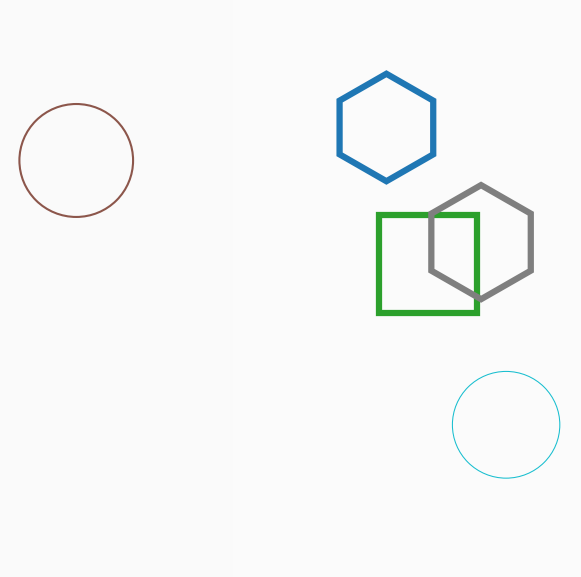[{"shape": "hexagon", "thickness": 3, "radius": 0.47, "center": [0.665, 0.778]}, {"shape": "square", "thickness": 3, "radius": 0.42, "center": [0.736, 0.542]}, {"shape": "circle", "thickness": 1, "radius": 0.49, "center": [0.131, 0.721]}, {"shape": "hexagon", "thickness": 3, "radius": 0.49, "center": [0.828, 0.58]}, {"shape": "circle", "thickness": 0.5, "radius": 0.46, "center": [0.871, 0.264]}]